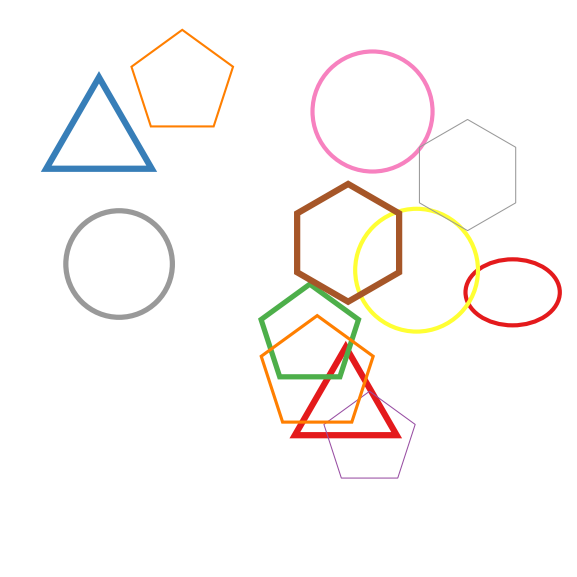[{"shape": "oval", "thickness": 2, "radius": 0.41, "center": [0.888, 0.493]}, {"shape": "triangle", "thickness": 3, "radius": 0.51, "center": [0.599, 0.296]}, {"shape": "triangle", "thickness": 3, "radius": 0.53, "center": [0.171, 0.76]}, {"shape": "pentagon", "thickness": 2.5, "radius": 0.44, "center": [0.536, 0.418]}, {"shape": "pentagon", "thickness": 0.5, "radius": 0.42, "center": [0.64, 0.239]}, {"shape": "pentagon", "thickness": 1, "radius": 0.46, "center": [0.316, 0.855]}, {"shape": "pentagon", "thickness": 1.5, "radius": 0.51, "center": [0.549, 0.351]}, {"shape": "circle", "thickness": 2, "radius": 0.53, "center": [0.721, 0.531]}, {"shape": "hexagon", "thickness": 3, "radius": 0.51, "center": [0.603, 0.579]}, {"shape": "circle", "thickness": 2, "radius": 0.52, "center": [0.645, 0.806]}, {"shape": "hexagon", "thickness": 0.5, "radius": 0.48, "center": [0.81, 0.696]}, {"shape": "circle", "thickness": 2.5, "radius": 0.46, "center": [0.206, 0.542]}]